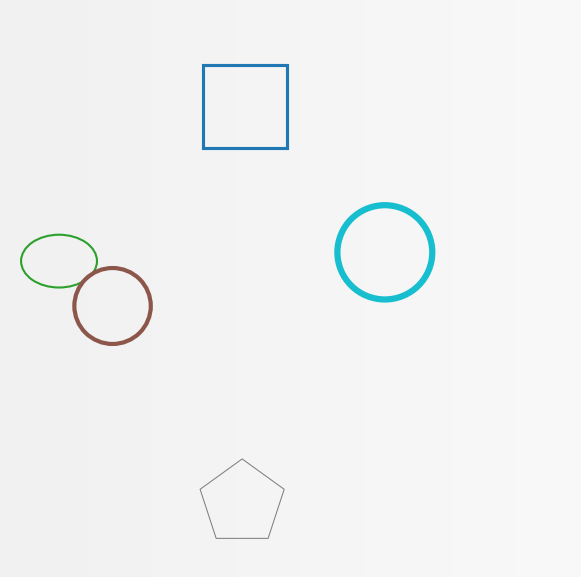[{"shape": "square", "thickness": 1.5, "radius": 0.36, "center": [0.422, 0.814]}, {"shape": "oval", "thickness": 1, "radius": 0.33, "center": [0.102, 0.547]}, {"shape": "circle", "thickness": 2, "radius": 0.33, "center": [0.194, 0.469]}, {"shape": "pentagon", "thickness": 0.5, "radius": 0.38, "center": [0.417, 0.128]}, {"shape": "circle", "thickness": 3, "radius": 0.41, "center": [0.662, 0.562]}]